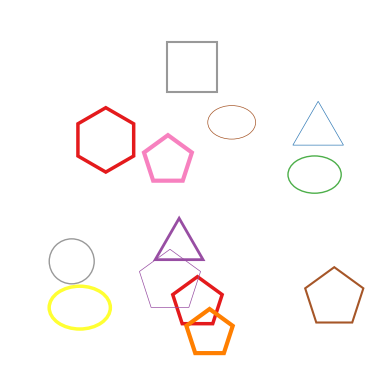[{"shape": "pentagon", "thickness": 2.5, "radius": 0.34, "center": [0.513, 0.214]}, {"shape": "hexagon", "thickness": 2.5, "radius": 0.42, "center": [0.275, 0.637]}, {"shape": "triangle", "thickness": 0.5, "radius": 0.38, "center": [0.826, 0.661]}, {"shape": "oval", "thickness": 1, "radius": 0.35, "center": [0.817, 0.547]}, {"shape": "triangle", "thickness": 2, "radius": 0.36, "center": [0.465, 0.361]}, {"shape": "pentagon", "thickness": 0.5, "radius": 0.42, "center": [0.442, 0.269]}, {"shape": "pentagon", "thickness": 3, "radius": 0.32, "center": [0.544, 0.134]}, {"shape": "oval", "thickness": 2.5, "radius": 0.4, "center": [0.207, 0.201]}, {"shape": "pentagon", "thickness": 1.5, "radius": 0.4, "center": [0.868, 0.227]}, {"shape": "oval", "thickness": 0.5, "radius": 0.31, "center": [0.602, 0.682]}, {"shape": "pentagon", "thickness": 3, "radius": 0.33, "center": [0.436, 0.584]}, {"shape": "circle", "thickness": 1, "radius": 0.29, "center": [0.186, 0.321]}, {"shape": "square", "thickness": 1.5, "radius": 0.33, "center": [0.499, 0.826]}]